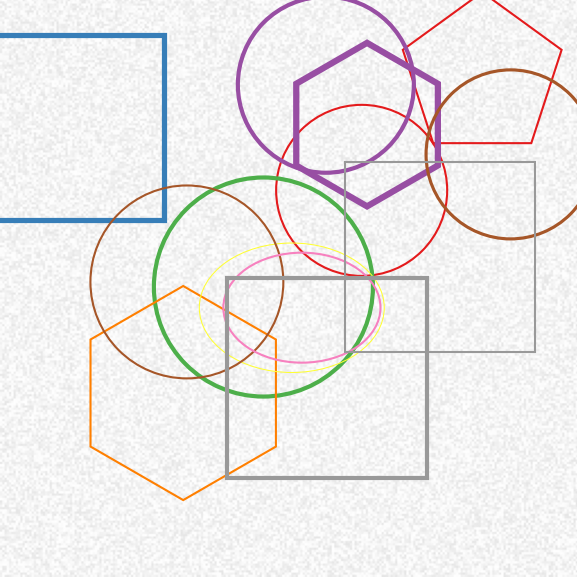[{"shape": "pentagon", "thickness": 1, "radius": 0.72, "center": [0.835, 0.868]}, {"shape": "circle", "thickness": 1, "radius": 0.74, "center": [0.626, 0.669]}, {"shape": "square", "thickness": 2.5, "radius": 0.8, "center": [0.124, 0.778]}, {"shape": "circle", "thickness": 2, "radius": 0.95, "center": [0.456, 0.502]}, {"shape": "circle", "thickness": 2, "radius": 0.76, "center": [0.564, 0.852]}, {"shape": "hexagon", "thickness": 3, "radius": 0.71, "center": [0.636, 0.783]}, {"shape": "hexagon", "thickness": 1, "radius": 0.93, "center": [0.317, 0.319]}, {"shape": "oval", "thickness": 0.5, "radius": 0.8, "center": [0.505, 0.466]}, {"shape": "circle", "thickness": 1.5, "radius": 0.73, "center": [0.884, 0.732]}, {"shape": "circle", "thickness": 1, "radius": 0.84, "center": [0.324, 0.511]}, {"shape": "oval", "thickness": 1, "radius": 0.68, "center": [0.523, 0.466]}, {"shape": "square", "thickness": 1, "radius": 0.82, "center": [0.762, 0.554]}, {"shape": "square", "thickness": 2, "radius": 0.86, "center": [0.567, 0.345]}]